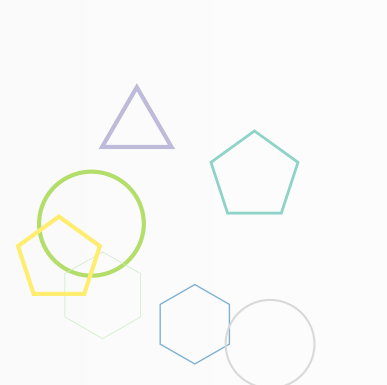[{"shape": "pentagon", "thickness": 2, "radius": 0.59, "center": [0.657, 0.542]}, {"shape": "triangle", "thickness": 3, "radius": 0.52, "center": [0.353, 0.67]}, {"shape": "hexagon", "thickness": 1, "radius": 0.52, "center": [0.503, 0.158]}, {"shape": "circle", "thickness": 3, "radius": 0.68, "center": [0.236, 0.419]}, {"shape": "circle", "thickness": 1.5, "radius": 0.57, "center": [0.697, 0.106]}, {"shape": "hexagon", "thickness": 0.5, "radius": 0.56, "center": [0.265, 0.233]}, {"shape": "pentagon", "thickness": 3, "radius": 0.56, "center": [0.152, 0.326]}]